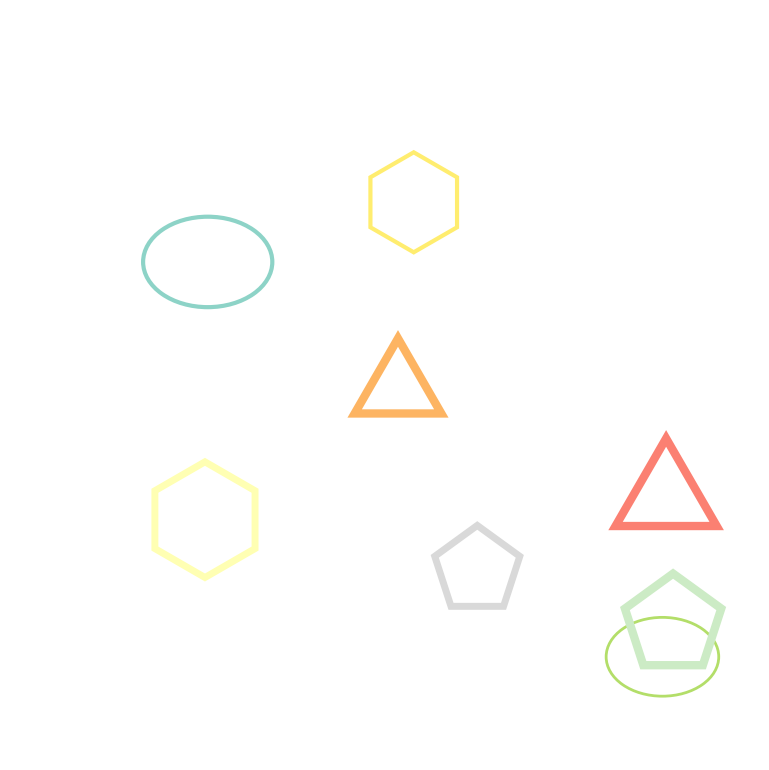[{"shape": "oval", "thickness": 1.5, "radius": 0.42, "center": [0.27, 0.66]}, {"shape": "hexagon", "thickness": 2.5, "radius": 0.38, "center": [0.266, 0.325]}, {"shape": "triangle", "thickness": 3, "radius": 0.38, "center": [0.865, 0.355]}, {"shape": "triangle", "thickness": 3, "radius": 0.32, "center": [0.517, 0.496]}, {"shape": "oval", "thickness": 1, "radius": 0.37, "center": [0.86, 0.147]}, {"shape": "pentagon", "thickness": 2.5, "radius": 0.29, "center": [0.62, 0.26]}, {"shape": "pentagon", "thickness": 3, "radius": 0.33, "center": [0.874, 0.189]}, {"shape": "hexagon", "thickness": 1.5, "radius": 0.32, "center": [0.537, 0.737]}]